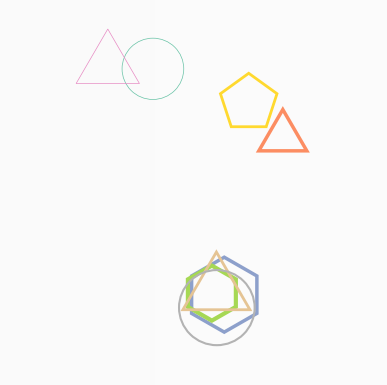[{"shape": "circle", "thickness": 0.5, "radius": 0.4, "center": [0.395, 0.821]}, {"shape": "triangle", "thickness": 2.5, "radius": 0.36, "center": [0.73, 0.644]}, {"shape": "hexagon", "thickness": 2.5, "radius": 0.49, "center": [0.579, 0.235]}, {"shape": "triangle", "thickness": 0.5, "radius": 0.47, "center": [0.278, 0.83]}, {"shape": "hexagon", "thickness": 3, "radius": 0.36, "center": [0.547, 0.239]}, {"shape": "pentagon", "thickness": 2, "radius": 0.38, "center": [0.642, 0.733]}, {"shape": "triangle", "thickness": 2, "radius": 0.5, "center": [0.558, 0.245]}, {"shape": "circle", "thickness": 1.5, "radius": 0.49, "center": [0.56, 0.201]}]